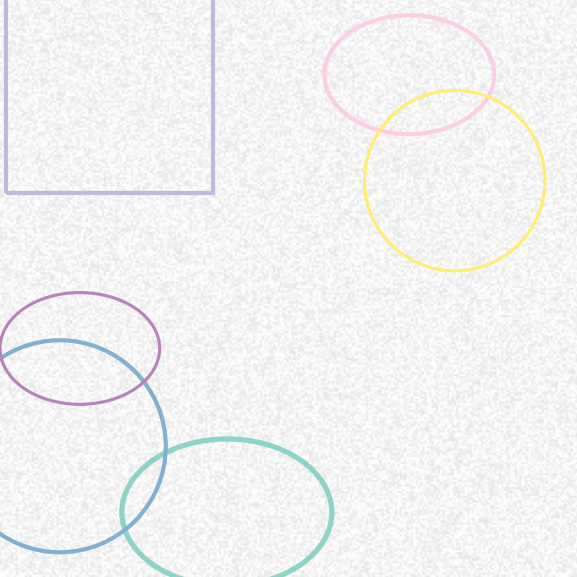[{"shape": "oval", "thickness": 2.5, "radius": 0.91, "center": [0.393, 0.112]}, {"shape": "square", "thickness": 2, "radius": 0.9, "center": [0.19, 0.844]}, {"shape": "circle", "thickness": 2, "radius": 0.92, "center": [0.104, 0.226]}, {"shape": "oval", "thickness": 2, "radius": 0.73, "center": [0.709, 0.87]}, {"shape": "oval", "thickness": 1.5, "radius": 0.69, "center": [0.138, 0.396]}, {"shape": "circle", "thickness": 1.5, "radius": 0.78, "center": [0.787, 0.686]}]